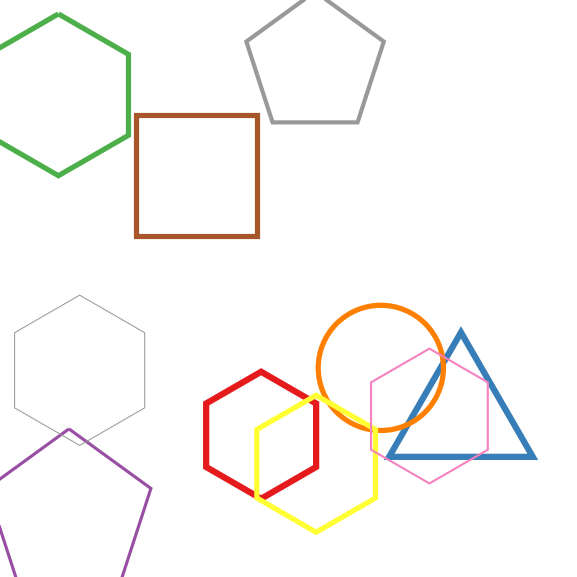[{"shape": "hexagon", "thickness": 3, "radius": 0.55, "center": [0.452, 0.245]}, {"shape": "triangle", "thickness": 3, "radius": 0.72, "center": [0.798, 0.28]}, {"shape": "hexagon", "thickness": 2.5, "radius": 0.7, "center": [0.101, 0.835]}, {"shape": "pentagon", "thickness": 1.5, "radius": 0.75, "center": [0.119, 0.107]}, {"shape": "circle", "thickness": 2.5, "radius": 0.54, "center": [0.659, 0.362]}, {"shape": "hexagon", "thickness": 2.5, "radius": 0.59, "center": [0.547, 0.196]}, {"shape": "square", "thickness": 2.5, "radius": 0.53, "center": [0.34, 0.695]}, {"shape": "hexagon", "thickness": 1, "radius": 0.58, "center": [0.744, 0.279]}, {"shape": "hexagon", "thickness": 0.5, "radius": 0.65, "center": [0.138, 0.358]}, {"shape": "pentagon", "thickness": 2, "radius": 0.63, "center": [0.546, 0.888]}]